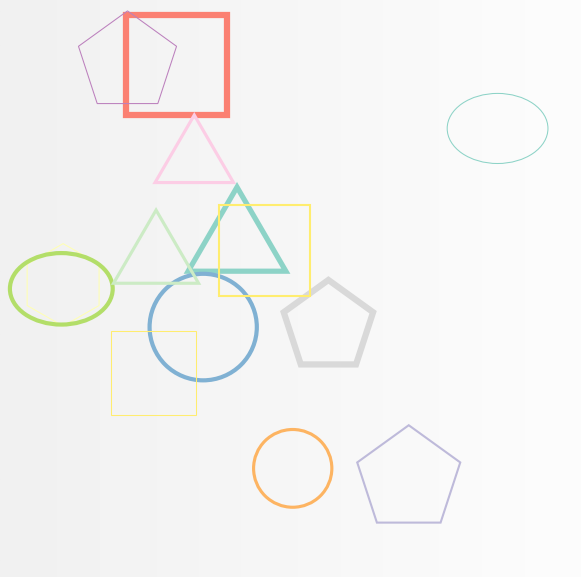[{"shape": "triangle", "thickness": 2.5, "radius": 0.49, "center": [0.408, 0.578]}, {"shape": "oval", "thickness": 0.5, "radius": 0.43, "center": [0.856, 0.777]}, {"shape": "hexagon", "thickness": 0.5, "radius": 0.36, "center": [0.109, 0.506]}, {"shape": "pentagon", "thickness": 1, "radius": 0.47, "center": [0.703, 0.17]}, {"shape": "square", "thickness": 3, "radius": 0.44, "center": [0.304, 0.887]}, {"shape": "circle", "thickness": 2, "radius": 0.46, "center": [0.35, 0.433]}, {"shape": "circle", "thickness": 1.5, "radius": 0.34, "center": [0.504, 0.188]}, {"shape": "oval", "thickness": 2, "radius": 0.44, "center": [0.105, 0.499]}, {"shape": "triangle", "thickness": 1.5, "radius": 0.39, "center": [0.334, 0.722]}, {"shape": "pentagon", "thickness": 3, "radius": 0.4, "center": [0.565, 0.433]}, {"shape": "pentagon", "thickness": 0.5, "radius": 0.44, "center": [0.219, 0.892]}, {"shape": "triangle", "thickness": 1.5, "radius": 0.42, "center": [0.268, 0.551]}, {"shape": "square", "thickness": 1, "radius": 0.39, "center": [0.455, 0.565]}, {"shape": "square", "thickness": 0.5, "radius": 0.37, "center": [0.264, 0.354]}]